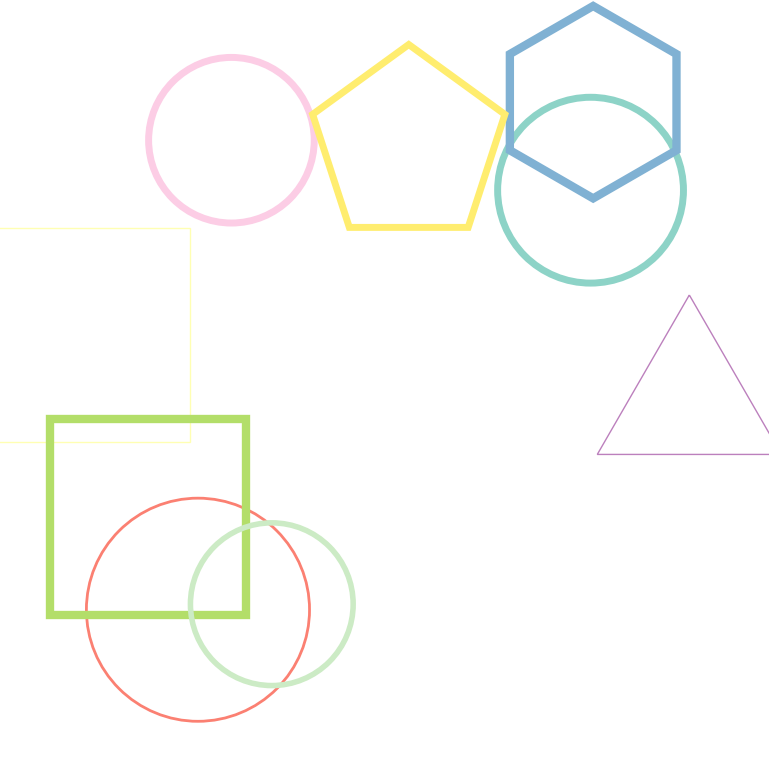[{"shape": "circle", "thickness": 2.5, "radius": 0.6, "center": [0.767, 0.753]}, {"shape": "square", "thickness": 0.5, "radius": 0.7, "center": [0.108, 0.565]}, {"shape": "circle", "thickness": 1, "radius": 0.72, "center": [0.257, 0.208]}, {"shape": "hexagon", "thickness": 3, "radius": 0.62, "center": [0.77, 0.867]}, {"shape": "square", "thickness": 3, "radius": 0.64, "center": [0.192, 0.329]}, {"shape": "circle", "thickness": 2.5, "radius": 0.54, "center": [0.301, 0.818]}, {"shape": "triangle", "thickness": 0.5, "radius": 0.69, "center": [0.895, 0.479]}, {"shape": "circle", "thickness": 2, "radius": 0.53, "center": [0.353, 0.215]}, {"shape": "pentagon", "thickness": 2.5, "radius": 0.66, "center": [0.531, 0.811]}]